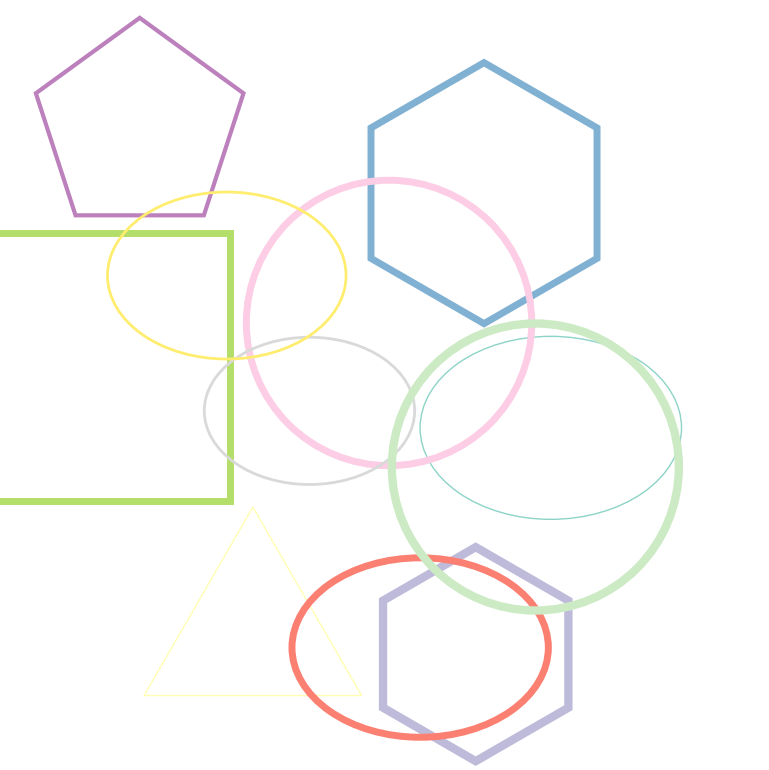[{"shape": "oval", "thickness": 0.5, "radius": 0.85, "center": [0.715, 0.444]}, {"shape": "triangle", "thickness": 0.5, "radius": 0.82, "center": [0.328, 0.178]}, {"shape": "hexagon", "thickness": 3, "radius": 0.69, "center": [0.618, 0.15]}, {"shape": "oval", "thickness": 2.5, "radius": 0.83, "center": [0.546, 0.159]}, {"shape": "hexagon", "thickness": 2.5, "radius": 0.85, "center": [0.629, 0.749]}, {"shape": "square", "thickness": 2.5, "radius": 0.87, "center": [0.124, 0.523]}, {"shape": "circle", "thickness": 2.5, "radius": 0.93, "center": [0.505, 0.581]}, {"shape": "oval", "thickness": 1, "radius": 0.68, "center": [0.402, 0.466]}, {"shape": "pentagon", "thickness": 1.5, "radius": 0.71, "center": [0.181, 0.835]}, {"shape": "circle", "thickness": 3, "radius": 0.93, "center": [0.695, 0.394]}, {"shape": "oval", "thickness": 1, "radius": 0.77, "center": [0.295, 0.642]}]